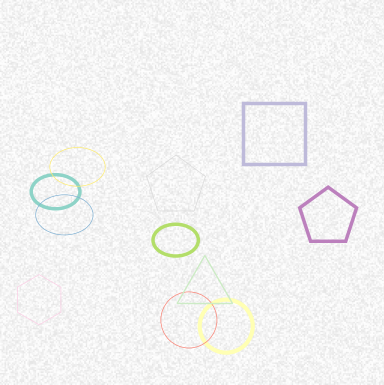[{"shape": "oval", "thickness": 2.5, "radius": 0.32, "center": [0.144, 0.502]}, {"shape": "circle", "thickness": 3, "radius": 0.34, "center": [0.588, 0.153]}, {"shape": "square", "thickness": 2.5, "radius": 0.4, "center": [0.711, 0.653]}, {"shape": "circle", "thickness": 0.5, "radius": 0.36, "center": [0.491, 0.169]}, {"shape": "oval", "thickness": 0.5, "radius": 0.37, "center": [0.167, 0.442]}, {"shape": "oval", "thickness": 2.5, "radius": 0.29, "center": [0.456, 0.376]}, {"shape": "hexagon", "thickness": 0.5, "radius": 0.33, "center": [0.102, 0.222]}, {"shape": "pentagon", "thickness": 0.5, "radius": 0.4, "center": [0.457, 0.517]}, {"shape": "pentagon", "thickness": 2.5, "radius": 0.39, "center": [0.852, 0.436]}, {"shape": "triangle", "thickness": 1, "radius": 0.42, "center": [0.532, 0.253]}, {"shape": "oval", "thickness": 0.5, "radius": 0.36, "center": [0.201, 0.567]}]